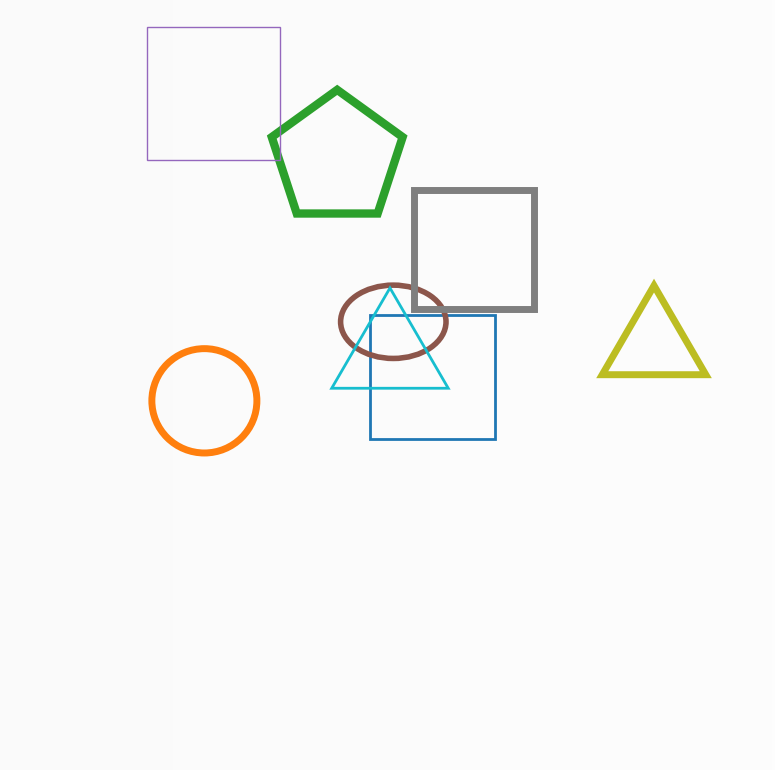[{"shape": "square", "thickness": 1, "radius": 0.4, "center": [0.558, 0.51]}, {"shape": "circle", "thickness": 2.5, "radius": 0.34, "center": [0.264, 0.479]}, {"shape": "pentagon", "thickness": 3, "radius": 0.44, "center": [0.435, 0.795]}, {"shape": "square", "thickness": 0.5, "radius": 0.43, "center": [0.275, 0.879]}, {"shape": "oval", "thickness": 2, "radius": 0.34, "center": [0.507, 0.582]}, {"shape": "square", "thickness": 2.5, "radius": 0.39, "center": [0.611, 0.675]}, {"shape": "triangle", "thickness": 2.5, "radius": 0.39, "center": [0.844, 0.552]}, {"shape": "triangle", "thickness": 1, "radius": 0.43, "center": [0.503, 0.539]}]